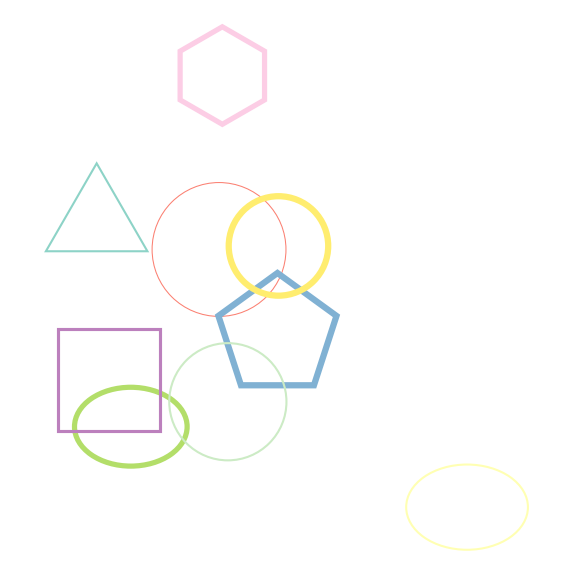[{"shape": "triangle", "thickness": 1, "radius": 0.51, "center": [0.167, 0.615]}, {"shape": "oval", "thickness": 1, "radius": 0.53, "center": [0.809, 0.121]}, {"shape": "circle", "thickness": 0.5, "radius": 0.58, "center": [0.379, 0.567]}, {"shape": "pentagon", "thickness": 3, "radius": 0.54, "center": [0.48, 0.419]}, {"shape": "oval", "thickness": 2.5, "radius": 0.49, "center": [0.227, 0.26]}, {"shape": "hexagon", "thickness": 2.5, "radius": 0.42, "center": [0.385, 0.868]}, {"shape": "square", "thickness": 1.5, "radius": 0.44, "center": [0.189, 0.342]}, {"shape": "circle", "thickness": 1, "radius": 0.51, "center": [0.395, 0.303]}, {"shape": "circle", "thickness": 3, "radius": 0.43, "center": [0.482, 0.573]}]